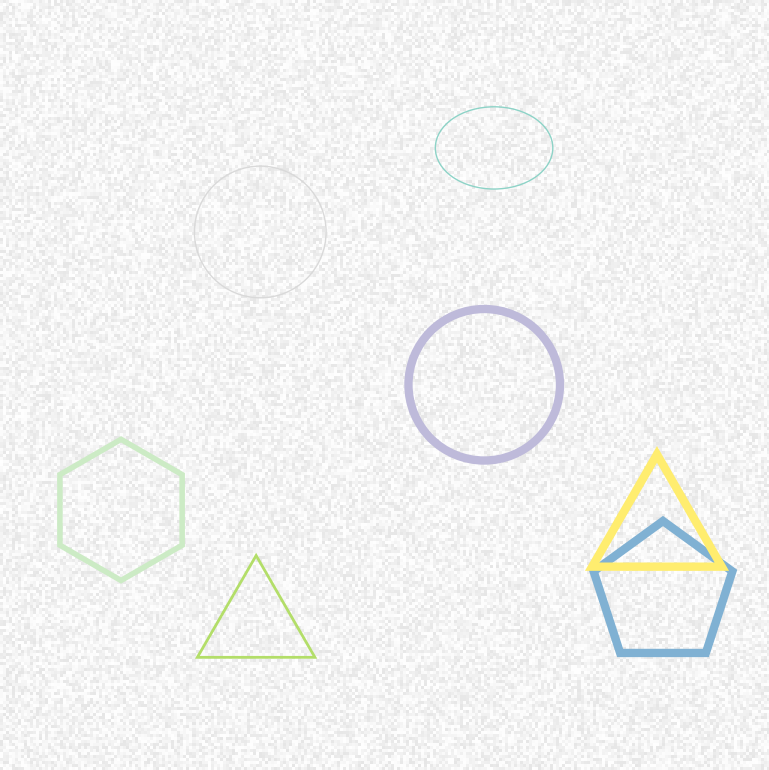[{"shape": "oval", "thickness": 0.5, "radius": 0.38, "center": [0.642, 0.808]}, {"shape": "circle", "thickness": 3, "radius": 0.49, "center": [0.629, 0.5]}, {"shape": "pentagon", "thickness": 3, "radius": 0.47, "center": [0.861, 0.229]}, {"shape": "triangle", "thickness": 1, "radius": 0.44, "center": [0.333, 0.19]}, {"shape": "circle", "thickness": 0.5, "radius": 0.43, "center": [0.338, 0.699]}, {"shape": "hexagon", "thickness": 2, "radius": 0.46, "center": [0.157, 0.338]}, {"shape": "triangle", "thickness": 3, "radius": 0.49, "center": [0.853, 0.313]}]